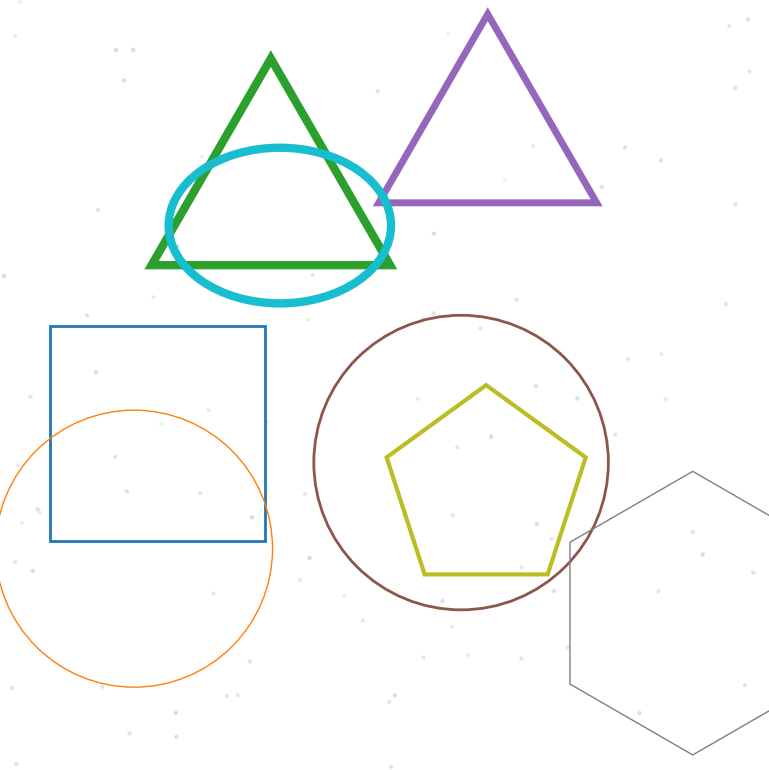[{"shape": "square", "thickness": 1, "radius": 0.7, "center": [0.205, 0.437]}, {"shape": "circle", "thickness": 0.5, "radius": 0.9, "center": [0.174, 0.287]}, {"shape": "triangle", "thickness": 3, "radius": 0.89, "center": [0.352, 0.745]}, {"shape": "triangle", "thickness": 2.5, "radius": 0.82, "center": [0.633, 0.818]}, {"shape": "circle", "thickness": 1, "radius": 0.96, "center": [0.599, 0.399]}, {"shape": "hexagon", "thickness": 0.5, "radius": 0.92, "center": [0.9, 0.204]}, {"shape": "pentagon", "thickness": 1.5, "radius": 0.68, "center": [0.631, 0.364]}, {"shape": "oval", "thickness": 3, "radius": 0.72, "center": [0.363, 0.707]}]